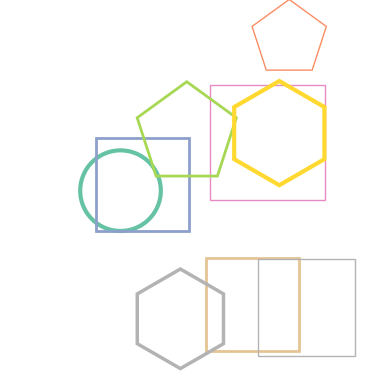[{"shape": "circle", "thickness": 3, "radius": 0.52, "center": [0.313, 0.505]}, {"shape": "pentagon", "thickness": 1, "radius": 0.51, "center": [0.751, 0.9]}, {"shape": "square", "thickness": 2, "radius": 0.6, "center": [0.37, 0.52]}, {"shape": "square", "thickness": 1, "radius": 0.75, "center": [0.696, 0.629]}, {"shape": "pentagon", "thickness": 2, "radius": 0.68, "center": [0.485, 0.652]}, {"shape": "hexagon", "thickness": 3, "radius": 0.68, "center": [0.725, 0.654]}, {"shape": "square", "thickness": 2, "radius": 0.61, "center": [0.656, 0.208]}, {"shape": "square", "thickness": 1, "radius": 0.63, "center": [0.796, 0.202]}, {"shape": "hexagon", "thickness": 2.5, "radius": 0.65, "center": [0.469, 0.172]}]